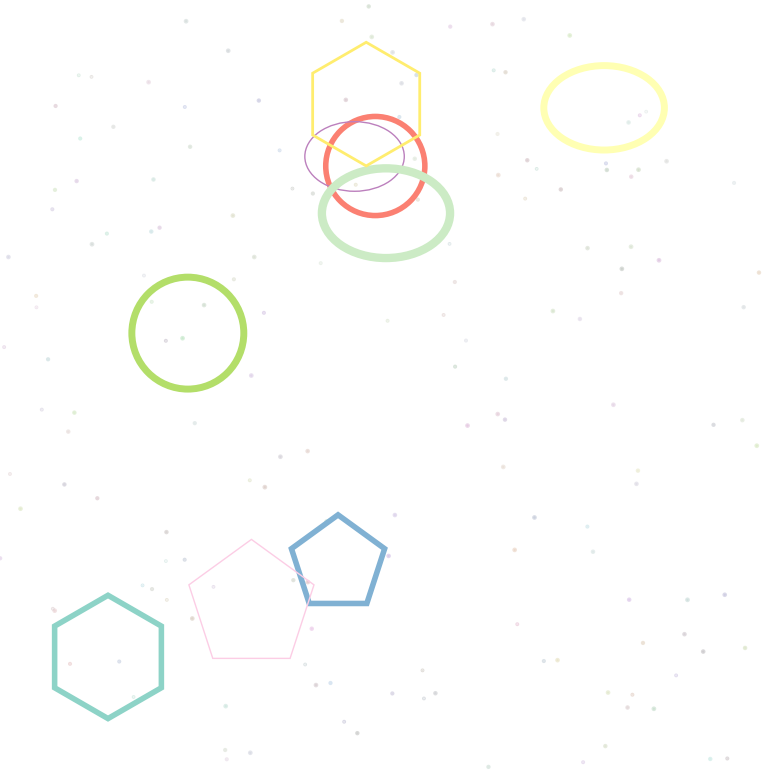[{"shape": "hexagon", "thickness": 2, "radius": 0.4, "center": [0.14, 0.147]}, {"shape": "oval", "thickness": 2.5, "radius": 0.39, "center": [0.785, 0.86]}, {"shape": "circle", "thickness": 2, "radius": 0.32, "center": [0.487, 0.784]}, {"shape": "pentagon", "thickness": 2, "radius": 0.32, "center": [0.439, 0.268]}, {"shape": "circle", "thickness": 2.5, "radius": 0.36, "center": [0.244, 0.567]}, {"shape": "pentagon", "thickness": 0.5, "radius": 0.43, "center": [0.327, 0.214]}, {"shape": "oval", "thickness": 0.5, "radius": 0.32, "center": [0.46, 0.797]}, {"shape": "oval", "thickness": 3, "radius": 0.42, "center": [0.501, 0.723]}, {"shape": "hexagon", "thickness": 1, "radius": 0.4, "center": [0.476, 0.865]}]